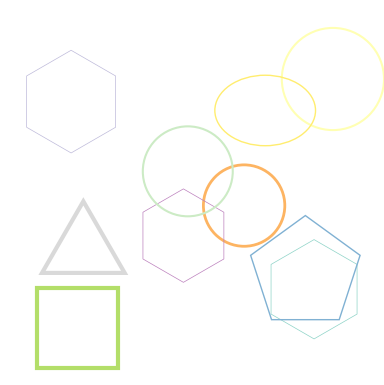[{"shape": "hexagon", "thickness": 0.5, "radius": 0.64, "center": [0.816, 0.249]}, {"shape": "circle", "thickness": 1.5, "radius": 0.66, "center": [0.865, 0.795]}, {"shape": "hexagon", "thickness": 0.5, "radius": 0.67, "center": [0.185, 0.736]}, {"shape": "pentagon", "thickness": 1, "radius": 0.75, "center": [0.793, 0.291]}, {"shape": "circle", "thickness": 2, "radius": 0.53, "center": [0.634, 0.466]}, {"shape": "square", "thickness": 3, "radius": 0.52, "center": [0.201, 0.148]}, {"shape": "triangle", "thickness": 3, "radius": 0.62, "center": [0.216, 0.353]}, {"shape": "hexagon", "thickness": 0.5, "radius": 0.61, "center": [0.476, 0.388]}, {"shape": "circle", "thickness": 1.5, "radius": 0.58, "center": [0.488, 0.555]}, {"shape": "oval", "thickness": 1, "radius": 0.65, "center": [0.689, 0.713]}]